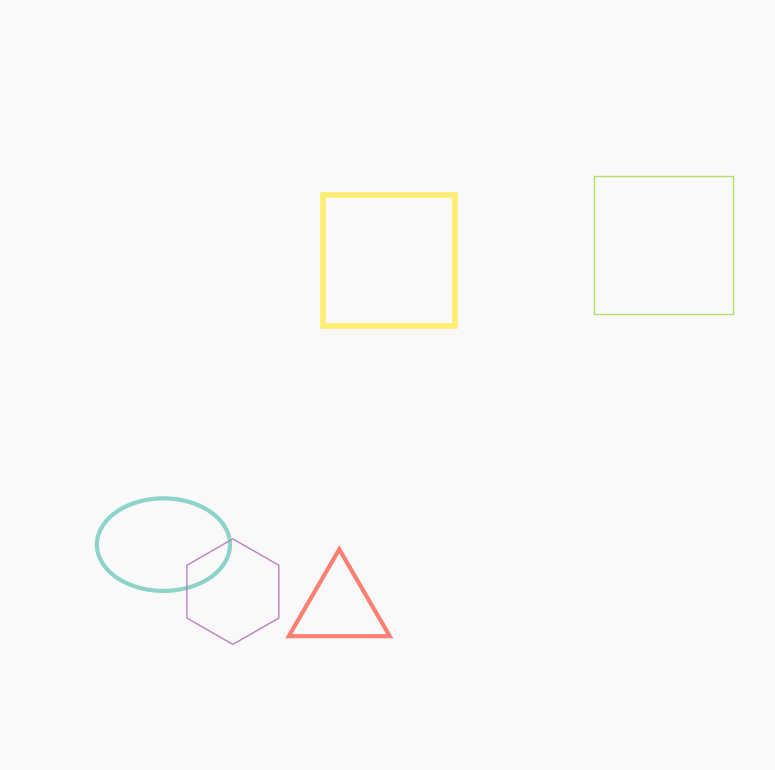[{"shape": "oval", "thickness": 1.5, "radius": 0.43, "center": [0.211, 0.293]}, {"shape": "triangle", "thickness": 1.5, "radius": 0.38, "center": [0.438, 0.211]}, {"shape": "square", "thickness": 0.5, "radius": 0.45, "center": [0.856, 0.682]}, {"shape": "hexagon", "thickness": 0.5, "radius": 0.34, "center": [0.3, 0.232]}, {"shape": "square", "thickness": 2, "radius": 0.43, "center": [0.502, 0.662]}]